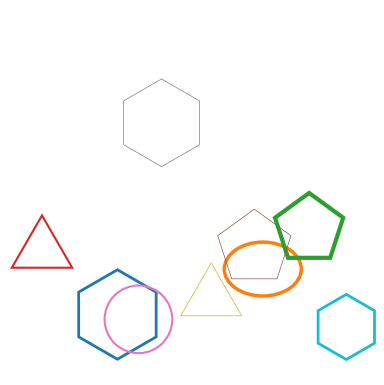[{"shape": "hexagon", "thickness": 2, "radius": 0.58, "center": [0.305, 0.183]}, {"shape": "oval", "thickness": 2.5, "radius": 0.5, "center": [0.683, 0.301]}, {"shape": "pentagon", "thickness": 3, "radius": 0.47, "center": [0.803, 0.406]}, {"shape": "triangle", "thickness": 1.5, "radius": 0.45, "center": [0.109, 0.35]}, {"shape": "pentagon", "thickness": 0.5, "radius": 0.5, "center": [0.661, 0.357]}, {"shape": "circle", "thickness": 1.5, "radius": 0.44, "center": [0.36, 0.171]}, {"shape": "hexagon", "thickness": 0.5, "radius": 0.57, "center": [0.42, 0.681]}, {"shape": "triangle", "thickness": 0.5, "radius": 0.46, "center": [0.549, 0.225]}, {"shape": "hexagon", "thickness": 2, "radius": 0.42, "center": [0.899, 0.151]}]